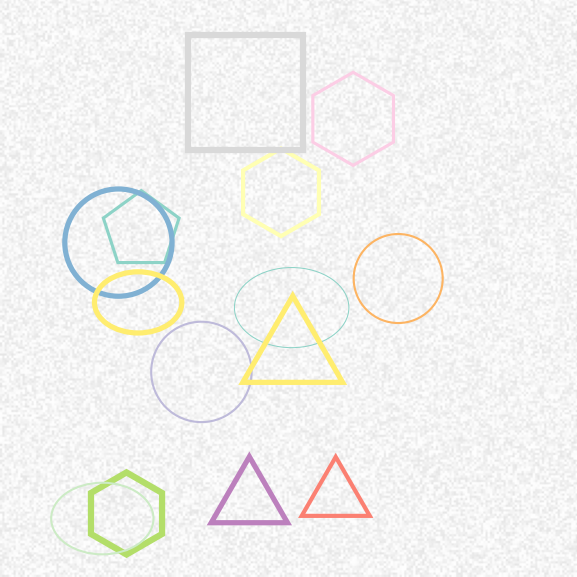[{"shape": "oval", "thickness": 0.5, "radius": 0.5, "center": [0.505, 0.466]}, {"shape": "pentagon", "thickness": 1.5, "radius": 0.34, "center": [0.245, 0.6]}, {"shape": "hexagon", "thickness": 2, "radius": 0.38, "center": [0.487, 0.666]}, {"shape": "circle", "thickness": 1, "radius": 0.43, "center": [0.349, 0.355]}, {"shape": "triangle", "thickness": 2, "radius": 0.34, "center": [0.581, 0.14]}, {"shape": "circle", "thickness": 2.5, "radius": 0.46, "center": [0.205, 0.579]}, {"shape": "circle", "thickness": 1, "radius": 0.39, "center": [0.69, 0.517]}, {"shape": "hexagon", "thickness": 3, "radius": 0.36, "center": [0.219, 0.11]}, {"shape": "hexagon", "thickness": 1.5, "radius": 0.4, "center": [0.612, 0.793]}, {"shape": "square", "thickness": 3, "radius": 0.5, "center": [0.425, 0.839]}, {"shape": "triangle", "thickness": 2.5, "radius": 0.38, "center": [0.432, 0.132]}, {"shape": "oval", "thickness": 1, "radius": 0.44, "center": [0.177, 0.101]}, {"shape": "triangle", "thickness": 2.5, "radius": 0.5, "center": [0.507, 0.387]}, {"shape": "oval", "thickness": 2.5, "radius": 0.38, "center": [0.239, 0.475]}]